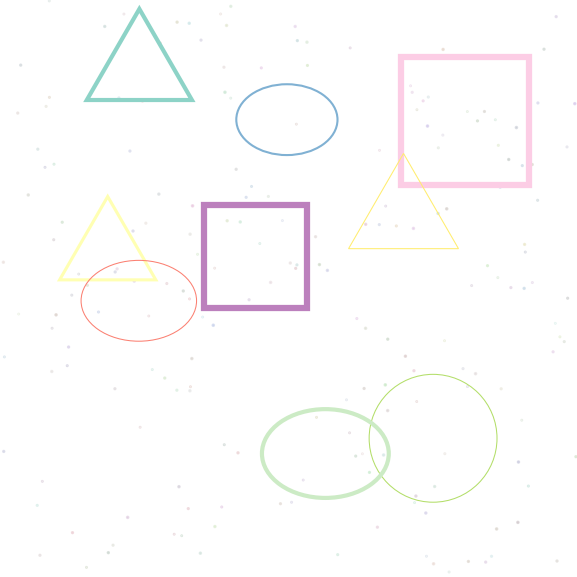[{"shape": "triangle", "thickness": 2, "radius": 0.53, "center": [0.241, 0.879]}, {"shape": "triangle", "thickness": 1.5, "radius": 0.48, "center": [0.187, 0.563]}, {"shape": "oval", "thickness": 0.5, "radius": 0.5, "center": [0.24, 0.478]}, {"shape": "oval", "thickness": 1, "radius": 0.44, "center": [0.497, 0.792]}, {"shape": "circle", "thickness": 0.5, "radius": 0.55, "center": [0.75, 0.24]}, {"shape": "square", "thickness": 3, "radius": 0.55, "center": [0.806, 0.79]}, {"shape": "square", "thickness": 3, "radius": 0.45, "center": [0.442, 0.555]}, {"shape": "oval", "thickness": 2, "radius": 0.55, "center": [0.563, 0.214]}, {"shape": "triangle", "thickness": 0.5, "radius": 0.55, "center": [0.699, 0.623]}]